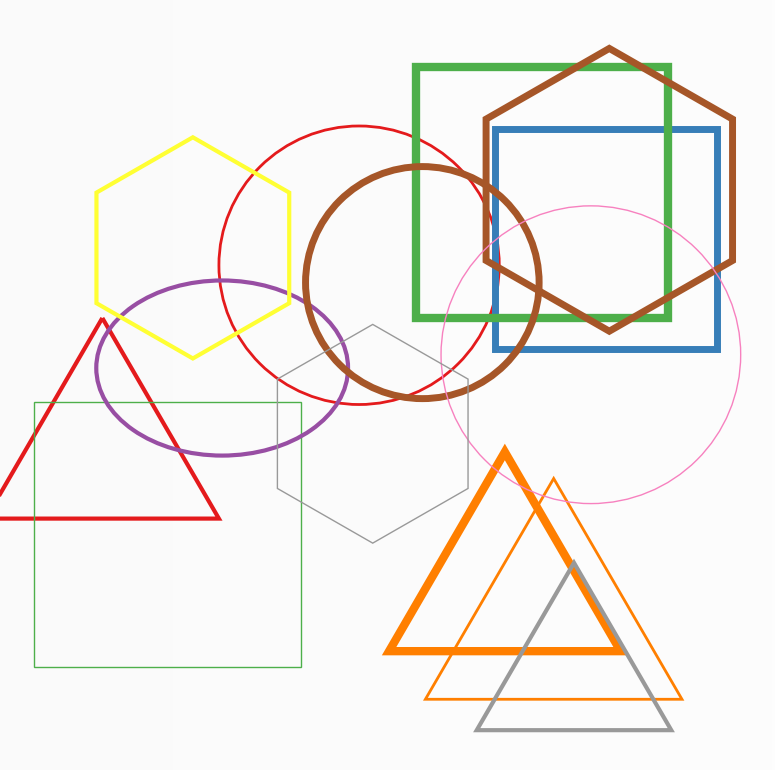[{"shape": "triangle", "thickness": 1.5, "radius": 0.87, "center": [0.132, 0.413]}, {"shape": "circle", "thickness": 1, "radius": 0.9, "center": [0.463, 0.656]}, {"shape": "square", "thickness": 2.5, "radius": 0.72, "center": [0.782, 0.69]}, {"shape": "square", "thickness": 0.5, "radius": 0.86, "center": [0.216, 0.306]}, {"shape": "square", "thickness": 3, "radius": 0.81, "center": [0.699, 0.751]}, {"shape": "oval", "thickness": 1.5, "radius": 0.81, "center": [0.287, 0.522]}, {"shape": "triangle", "thickness": 3, "radius": 0.86, "center": [0.651, 0.241]}, {"shape": "triangle", "thickness": 1, "radius": 0.96, "center": [0.714, 0.187]}, {"shape": "hexagon", "thickness": 1.5, "radius": 0.72, "center": [0.249, 0.678]}, {"shape": "hexagon", "thickness": 2.5, "radius": 0.92, "center": [0.786, 0.753]}, {"shape": "circle", "thickness": 2.5, "radius": 0.75, "center": [0.545, 0.633]}, {"shape": "circle", "thickness": 0.5, "radius": 0.97, "center": [0.762, 0.539]}, {"shape": "triangle", "thickness": 1.5, "radius": 0.72, "center": [0.741, 0.124]}, {"shape": "hexagon", "thickness": 0.5, "radius": 0.71, "center": [0.481, 0.437]}]